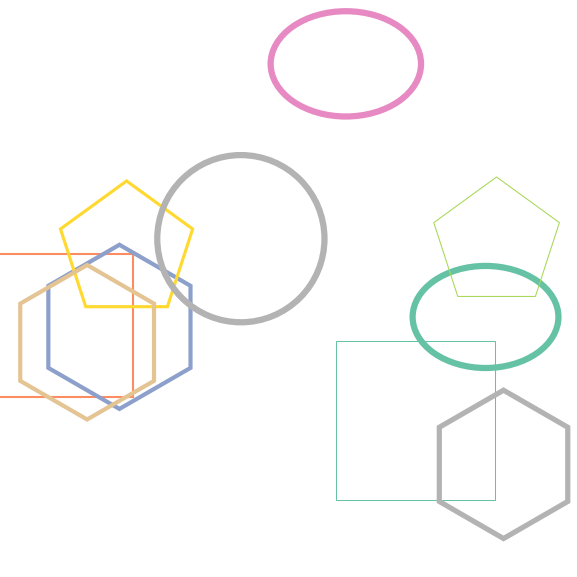[{"shape": "square", "thickness": 0.5, "radius": 0.69, "center": [0.719, 0.271]}, {"shape": "oval", "thickness": 3, "radius": 0.63, "center": [0.841, 0.45]}, {"shape": "square", "thickness": 1, "radius": 0.61, "center": [0.107, 0.436]}, {"shape": "hexagon", "thickness": 2, "radius": 0.71, "center": [0.207, 0.433]}, {"shape": "oval", "thickness": 3, "radius": 0.65, "center": [0.599, 0.889]}, {"shape": "pentagon", "thickness": 0.5, "radius": 0.57, "center": [0.86, 0.578]}, {"shape": "pentagon", "thickness": 1.5, "radius": 0.6, "center": [0.219, 0.565]}, {"shape": "hexagon", "thickness": 2, "radius": 0.67, "center": [0.151, 0.406]}, {"shape": "circle", "thickness": 3, "radius": 0.72, "center": [0.417, 0.586]}, {"shape": "hexagon", "thickness": 2.5, "radius": 0.64, "center": [0.872, 0.195]}]